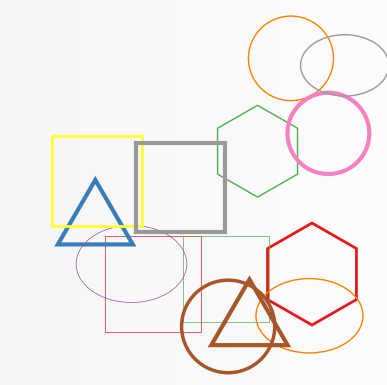[{"shape": "hexagon", "thickness": 2, "radius": 0.66, "center": [0.805, 0.288]}, {"shape": "square", "thickness": 0.5, "radius": 0.62, "center": [0.395, 0.262]}, {"shape": "triangle", "thickness": 3, "radius": 0.56, "center": [0.246, 0.421]}, {"shape": "hexagon", "thickness": 1, "radius": 0.6, "center": [0.665, 0.607]}, {"shape": "square", "thickness": 0.5, "radius": 0.56, "center": [0.583, 0.275]}, {"shape": "oval", "thickness": 0.5, "radius": 0.71, "center": [0.339, 0.314]}, {"shape": "circle", "thickness": 1, "radius": 0.55, "center": [0.751, 0.848]}, {"shape": "oval", "thickness": 1, "radius": 0.69, "center": [0.799, 0.18]}, {"shape": "square", "thickness": 2, "radius": 0.58, "center": [0.25, 0.53]}, {"shape": "circle", "thickness": 2.5, "radius": 0.6, "center": [0.589, 0.152]}, {"shape": "triangle", "thickness": 3, "radius": 0.57, "center": [0.644, 0.16]}, {"shape": "circle", "thickness": 3, "radius": 0.53, "center": [0.847, 0.654]}, {"shape": "oval", "thickness": 1, "radius": 0.57, "center": [0.89, 0.83]}, {"shape": "square", "thickness": 3, "radius": 0.58, "center": [0.466, 0.514]}]